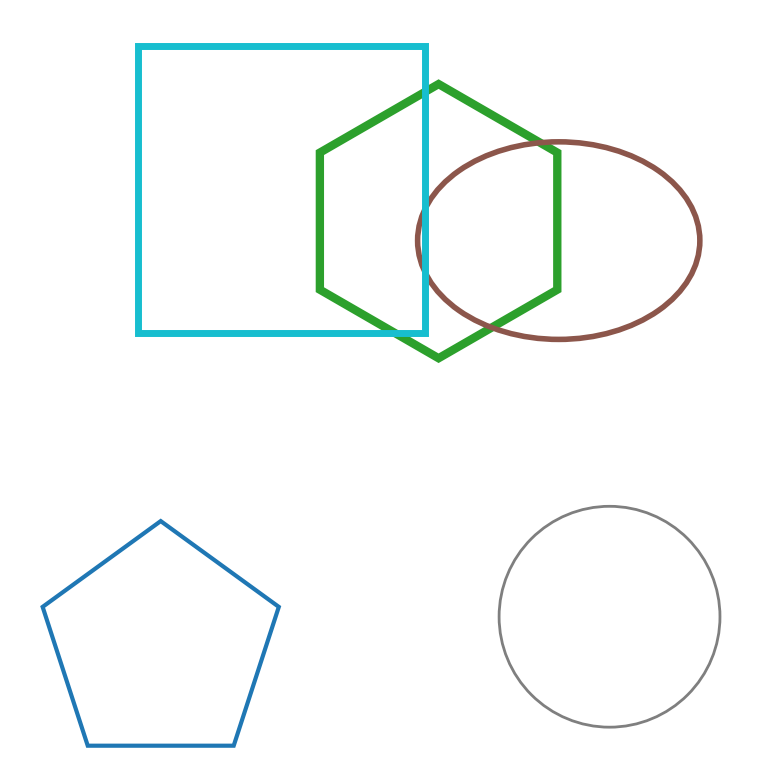[{"shape": "pentagon", "thickness": 1.5, "radius": 0.81, "center": [0.209, 0.162]}, {"shape": "hexagon", "thickness": 3, "radius": 0.89, "center": [0.57, 0.713]}, {"shape": "oval", "thickness": 2, "radius": 0.92, "center": [0.726, 0.688]}, {"shape": "circle", "thickness": 1, "radius": 0.72, "center": [0.792, 0.199]}, {"shape": "square", "thickness": 2.5, "radius": 0.93, "center": [0.366, 0.754]}]